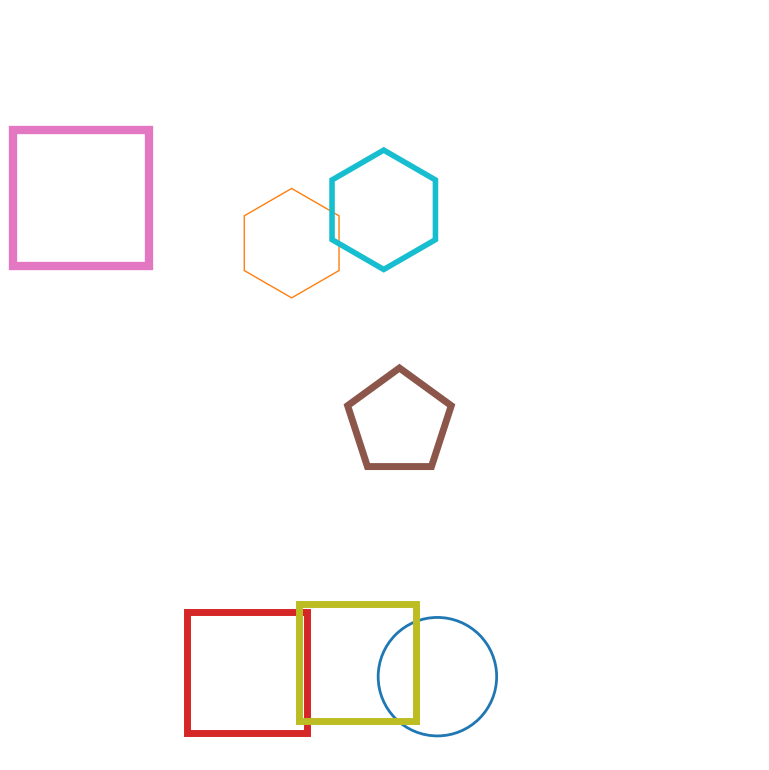[{"shape": "circle", "thickness": 1, "radius": 0.38, "center": [0.568, 0.121]}, {"shape": "hexagon", "thickness": 0.5, "radius": 0.36, "center": [0.379, 0.684]}, {"shape": "square", "thickness": 2.5, "radius": 0.39, "center": [0.321, 0.127]}, {"shape": "pentagon", "thickness": 2.5, "radius": 0.35, "center": [0.519, 0.451]}, {"shape": "square", "thickness": 3, "radius": 0.44, "center": [0.105, 0.742]}, {"shape": "square", "thickness": 2.5, "radius": 0.38, "center": [0.464, 0.14]}, {"shape": "hexagon", "thickness": 2, "radius": 0.39, "center": [0.498, 0.728]}]